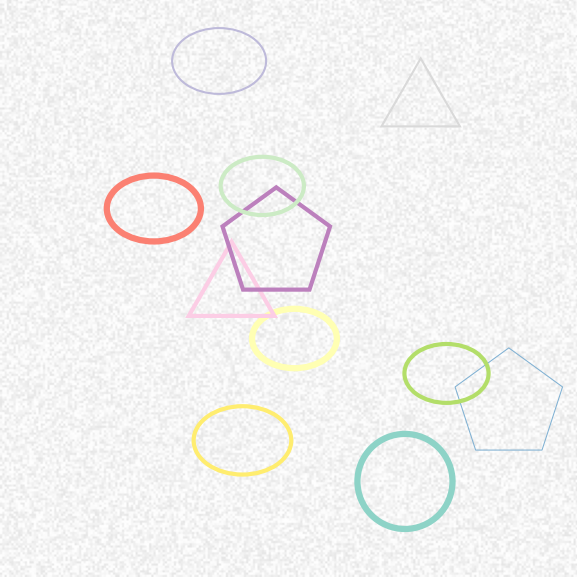[{"shape": "circle", "thickness": 3, "radius": 0.41, "center": [0.701, 0.165]}, {"shape": "oval", "thickness": 3, "radius": 0.37, "center": [0.51, 0.413]}, {"shape": "oval", "thickness": 1, "radius": 0.41, "center": [0.379, 0.894]}, {"shape": "oval", "thickness": 3, "radius": 0.41, "center": [0.266, 0.638]}, {"shape": "pentagon", "thickness": 0.5, "radius": 0.49, "center": [0.881, 0.299]}, {"shape": "oval", "thickness": 2, "radius": 0.36, "center": [0.773, 0.353]}, {"shape": "triangle", "thickness": 2, "radius": 0.43, "center": [0.401, 0.495]}, {"shape": "triangle", "thickness": 1, "radius": 0.39, "center": [0.729, 0.819]}, {"shape": "pentagon", "thickness": 2, "radius": 0.49, "center": [0.478, 0.577]}, {"shape": "oval", "thickness": 2, "radius": 0.36, "center": [0.454, 0.677]}, {"shape": "oval", "thickness": 2, "radius": 0.42, "center": [0.42, 0.237]}]